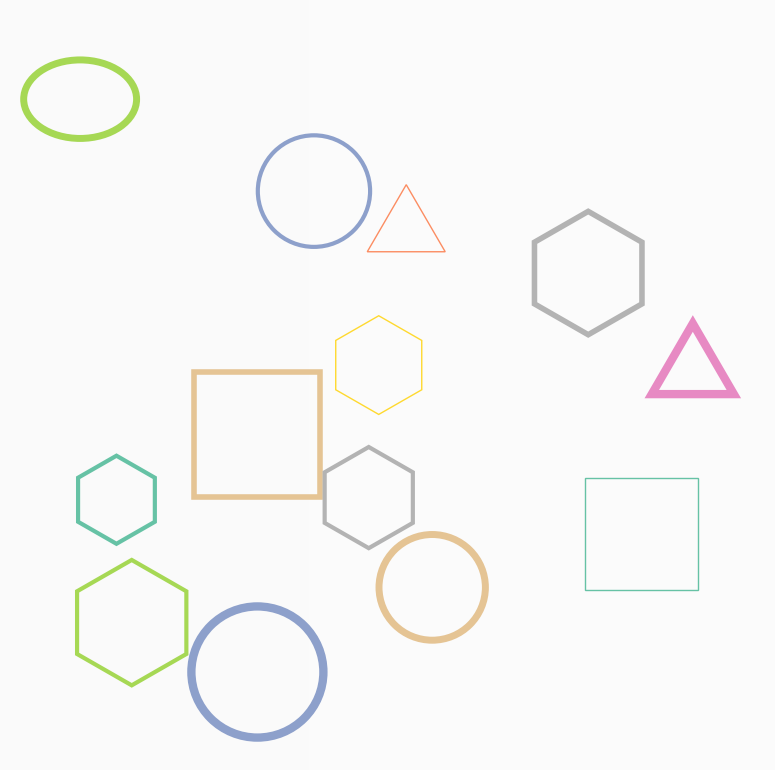[{"shape": "hexagon", "thickness": 1.5, "radius": 0.29, "center": [0.15, 0.351]}, {"shape": "square", "thickness": 0.5, "radius": 0.37, "center": [0.828, 0.307]}, {"shape": "triangle", "thickness": 0.5, "radius": 0.29, "center": [0.524, 0.702]}, {"shape": "circle", "thickness": 3, "radius": 0.43, "center": [0.332, 0.127]}, {"shape": "circle", "thickness": 1.5, "radius": 0.36, "center": [0.405, 0.752]}, {"shape": "triangle", "thickness": 3, "radius": 0.31, "center": [0.894, 0.519]}, {"shape": "hexagon", "thickness": 1.5, "radius": 0.41, "center": [0.17, 0.191]}, {"shape": "oval", "thickness": 2.5, "radius": 0.36, "center": [0.103, 0.871]}, {"shape": "hexagon", "thickness": 0.5, "radius": 0.32, "center": [0.489, 0.526]}, {"shape": "circle", "thickness": 2.5, "radius": 0.34, "center": [0.558, 0.237]}, {"shape": "square", "thickness": 2, "radius": 0.41, "center": [0.332, 0.436]}, {"shape": "hexagon", "thickness": 1.5, "radius": 0.33, "center": [0.476, 0.354]}, {"shape": "hexagon", "thickness": 2, "radius": 0.4, "center": [0.759, 0.645]}]